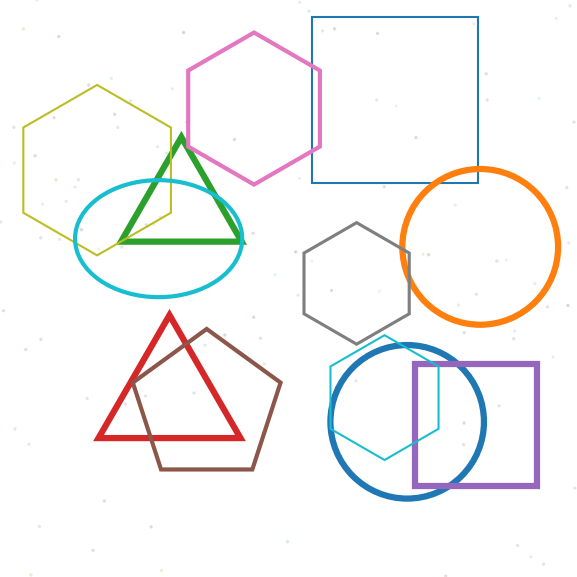[{"shape": "square", "thickness": 1, "radius": 0.72, "center": [0.684, 0.826]}, {"shape": "circle", "thickness": 3, "radius": 0.66, "center": [0.705, 0.269]}, {"shape": "circle", "thickness": 3, "radius": 0.67, "center": [0.832, 0.572]}, {"shape": "triangle", "thickness": 3, "radius": 0.6, "center": [0.314, 0.641]}, {"shape": "triangle", "thickness": 3, "radius": 0.71, "center": [0.294, 0.312]}, {"shape": "square", "thickness": 3, "radius": 0.53, "center": [0.824, 0.263]}, {"shape": "pentagon", "thickness": 2, "radius": 0.67, "center": [0.358, 0.295]}, {"shape": "hexagon", "thickness": 2, "radius": 0.66, "center": [0.44, 0.811]}, {"shape": "hexagon", "thickness": 1.5, "radius": 0.53, "center": [0.618, 0.508]}, {"shape": "hexagon", "thickness": 1, "radius": 0.74, "center": [0.168, 0.705]}, {"shape": "oval", "thickness": 2, "radius": 0.72, "center": [0.275, 0.586]}, {"shape": "hexagon", "thickness": 1, "radius": 0.54, "center": [0.666, 0.311]}]